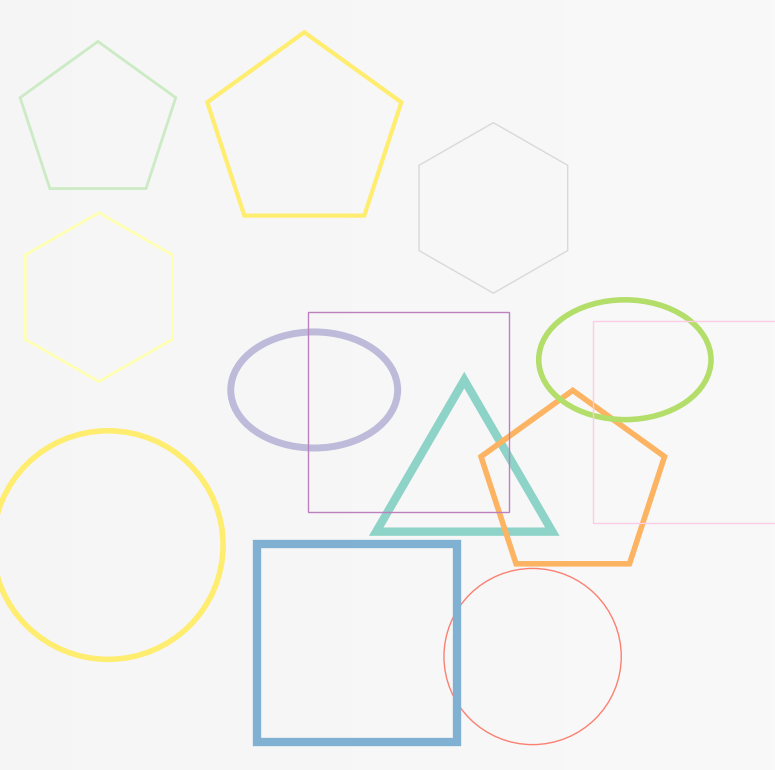[{"shape": "triangle", "thickness": 3, "radius": 0.66, "center": [0.599, 0.375]}, {"shape": "hexagon", "thickness": 1, "radius": 0.55, "center": [0.128, 0.614]}, {"shape": "oval", "thickness": 2.5, "radius": 0.54, "center": [0.405, 0.494]}, {"shape": "circle", "thickness": 0.5, "radius": 0.57, "center": [0.687, 0.147]}, {"shape": "square", "thickness": 3, "radius": 0.64, "center": [0.461, 0.165]}, {"shape": "pentagon", "thickness": 2, "radius": 0.62, "center": [0.739, 0.369]}, {"shape": "oval", "thickness": 2, "radius": 0.56, "center": [0.806, 0.533]}, {"shape": "square", "thickness": 0.5, "radius": 0.66, "center": [0.896, 0.452]}, {"shape": "hexagon", "thickness": 0.5, "radius": 0.55, "center": [0.637, 0.73]}, {"shape": "square", "thickness": 0.5, "radius": 0.65, "center": [0.527, 0.465]}, {"shape": "pentagon", "thickness": 1, "radius": 0.53, "center": [0.126, 0.841]}, {"shape": "circle", "thickness": 2, "radius": 0.74, "center": [0.139, 0.292]}, {"shape": "pentagon", "thickness": 1.5, "radius": 0.66, "center": [0.393, 0.826]}]